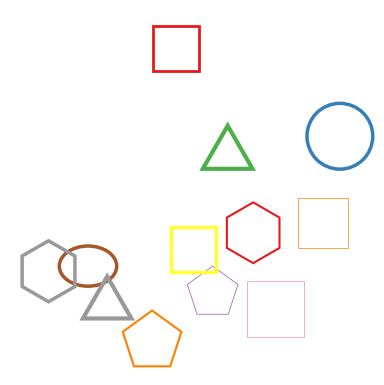[{"shape": "square", "thickness": 2, "radius": 0.3, "center": [0.457, 0.874]}, {"shape": "hexagon", "thickness": 1.5, "radius": 0.39, "center": [0.658, 0.395]}, {"shape": "circle", "thickness": 2.5, "radius": 0.43, "center": [0.883, 0.646]}, {"shape": "triangle", "thickness": 3, "radius": 0.37, "center": [0.591, 0.599]}, {"shape": "pentagon", "thickness": 0.5, "radius": 0.35, "center": [0.552, 0.24]}, {"shape": "pentagon", "thickness": 1.5, "radius": 0.4, "center": [0.395, 0.113]}, {"shape": "square", "thickness": 0.5, "radius": 0.32, "center": [0.839, 0.421]}, {"shape": "square", "thickness": 2.5, "radius": 0.29, "center": [0.503, 0.352]}, {"shape": "oval", "thickness": 2.5, "radius": 0.37, "center": [0.229, 0.309]}, {"shape": "square", "thickness": 0.5, "radius": 0.37, "center": [0.715, 0.198]}, {"shape": "triangle", "thickness": 3, "radius": 0.36, "center": [0.278, 0.209]}, {"shape": "hexagon", "thickness": 2.5, "radius": 0.4, "center": [0.126, 0.295]}]